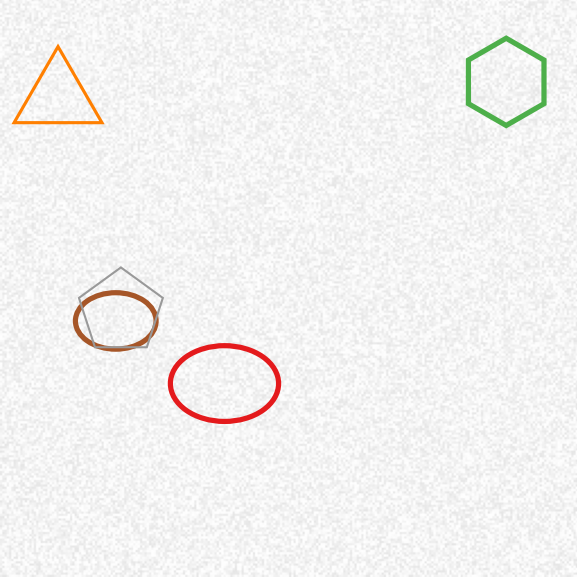[{"shape": "oval", "thickness": 2.5, "radius": 0.47, "center": [0.389, 0.335]}, {"shape": "hexagon", "thickness": 2.5, "radius": 0.38, "center": [0.877, 0.857]}, {"shape": "triangle", "thickness": 1.5, "radius": 0.44, "center": [0.1, 0.831]}, {"shape": "oval", "thickness": 2.5, "radius": 0.35, "center": [0.2, 0.443]}, {"shape": "pentagon", "thickness": 1, "radius": 0.38, "center": [0.209, 0.46]}]